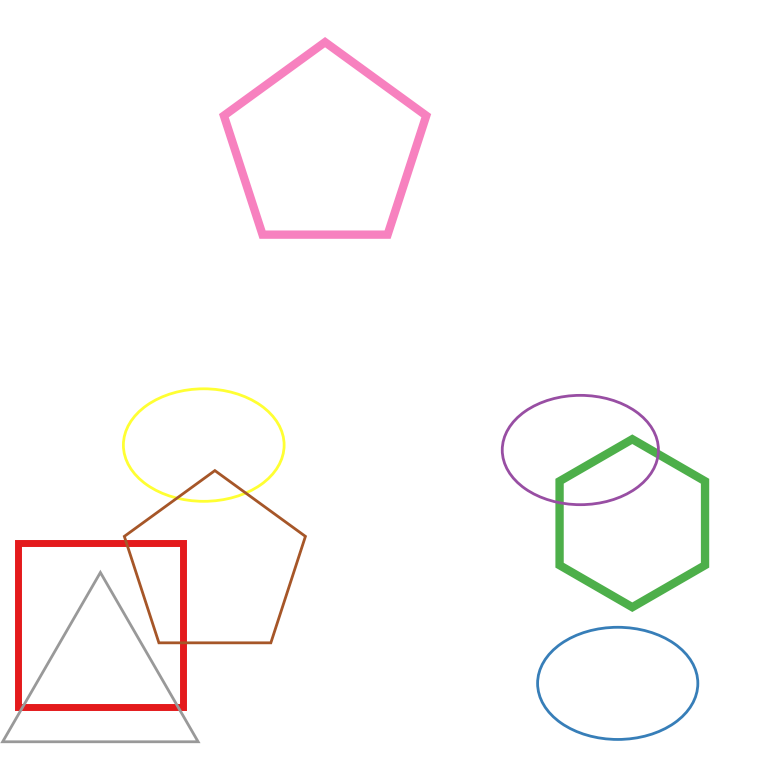[{"shape": "square", "thickness": 2.5, "radius": 0.53, "center": [0.131, 0.188]}, {"shape": "oval", "thickness": 1, "radius": 0.52, "center": [0.802, 0.113]}, {"shape": "hexagon", "thickness": 3, "radius": 0.55, "center": [0.821, 0.321]}, {"shape": "oval", "thickness": 1, "radius": 0.51, "center": [0.754, 0.416]}, {"shape": "oval", "thickness": 1, "radius": 0.52, "center": [0.265, 0.422]}, {"shape": "pentagon", "thickness": 1, "radius": 0.62, "center": [0.279, 0.265]}, {"shape": "pentagon", "thickness": 3, "radius": 0.69, "center": [0.422, 0.807]}, {"shape": "triangle", "thickness": 1, "radius": 0.73, "center": [0.13, 0.11]}]